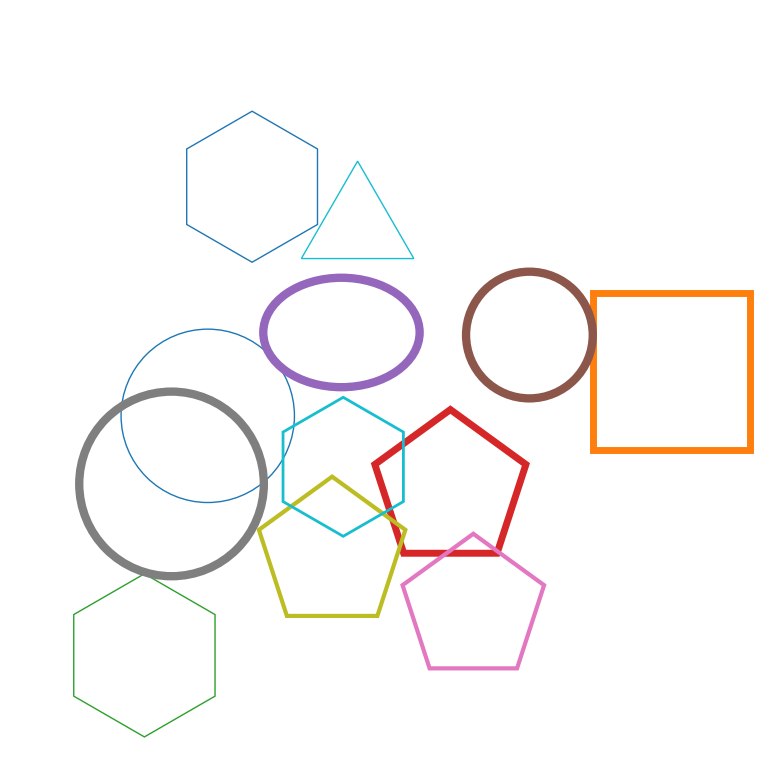[{"shape": "hexagon", "thickness": 0.5, "radius": 0.49, "center": [0.327, 0.757]}, {"shape": "circle", "thickness": 0.5, "radius": 0.56, "center": [0.27, 0.46]}, {"shape": "square", "thickness": 2.5, "radius": 0.51, "center": [0.872, 0.518]}, {"shape": "hexagon", "thickness": 0.5, "radius": 0.53, "center": [0.188, 0.149]}, {"shape": "pentagon", "thickness": 2.5, "radius": 0.52, "center": [0.585, 0.365]}, {"shape": "oval", "thickness": 3, "radius": 0.51, "center": [0.443, 0.568]}, {"shape": "circle", "thickness": 3, "radius": 0.41, "center": [0.688, 0.565]}, {"shape": "pentagon", "thickness": 1.5, "radius": 0.48, "center": [0.615, 0.21]}, {"shape": "circle", "thickness": 3, "radius": 0.6, "center": [0.223, 0.372]}, {"shape": "pentagon", "thickness": 1.5, "radius": 0.5, "center": [0.431, 0.281]}, {"shape": "triangle", "thickness": 0.5, "radius": 0.42, "center": [0.464, 0.706]}, {"shape": "hexagon", "thickness": 1, "radius": 0.45, "center": [0.446, 0.394]}]